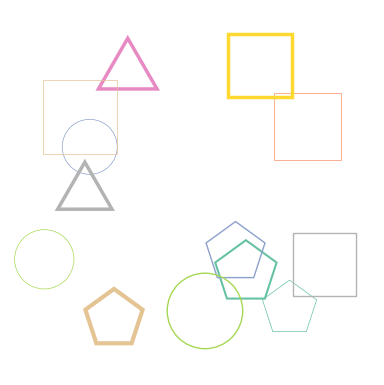[{"shape": "pentagon", "thickness": 1.5, "radius": 0.42, "center": [0.639, 0.292]}, {"shape": "pentagon", "thickness": 0.5, "radius": 0.37, "center": [0.752, 0.199]}, {"shape": "square", "thickness": 0.5, "radius": 0.44, "center": [0.799, 0.672]}, {"shape": "pentagon", "thickness": 1, "radius": 0.4, "center": [0.612, 0.344]}, {"shape": "circle", "thickness": 0.5, "radius": 0.36, "center": [0.233, 0.619]}, {"shape": "triangle", "thickness": 2.5, "radius": 0.44, "center": [0.332, 0.813]}, {"shape": "circle", "thickness": 0.5, "radius": 0.39, "center": [0.115, 0.327]}, {"shape": "circle", "thickness": 1, "radius": 0.49, "center": [0.532, 0.192]}, {"shape": "square", "thickness": 2.5, "radius": 0.41, "center": [0.676, 0.83]}, {"shape": "square", "thickness": 0.5, "radius": 0.48, "center": [0.208, 0.695]}, {"shape": "pentagon", "thickness": 3, "radius": 0.39, "center": [0.296, 0.172]}, {"shape": "triangle", "thickness": 2.5, "radius": 0.41, "center": [0.22, 0.497]}, {"shape": "square", "thickness": 1, "radius": 0.41, "center": [0.842, 0.314]}]